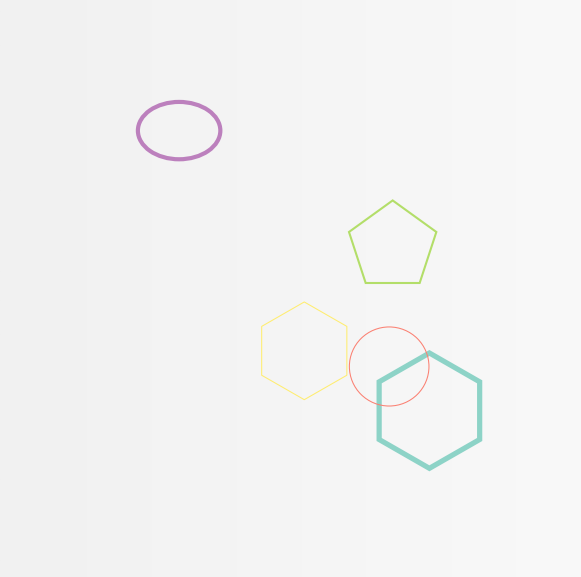[{"shape": "hexagon", "thickness": 2.5, "radius": 0.5, "center": [0.739, 0.288]}, {"shape": "circle", "thickness": 0.5, "radius": 0.34, "center": [0.67, 0.365]}, {"shape": "pentagon", "thickness": 1, "radius": 0.4, "center": [0.676, 0.573]}, {"shape": "oval", "thickness": 2, "radius": 0.35, "center": [0.308, 0.773]}, {"shape": "hexagon", "thickness": 0.5, "radius": 0.42, "center": [0.523, 0.392]}]